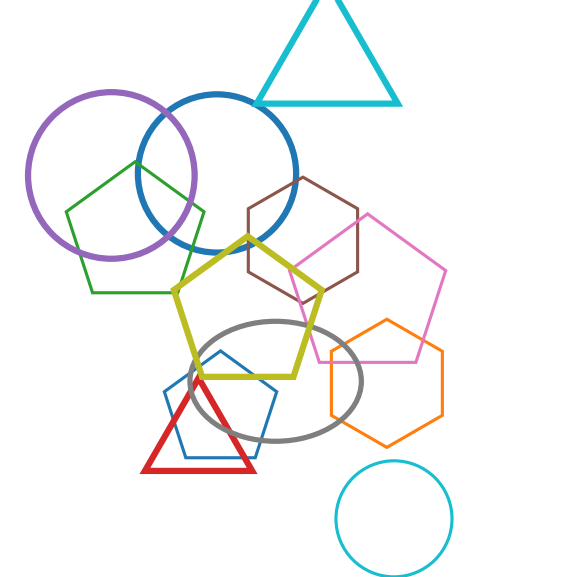[{"shape": "circle", "thickness": 3, "radius": 0.69, "center": [0.376, 0.699]}, {"shape": "pentagon", "thickness": 1.5, "radius": 0.51, "center": [0.382, 0.289]}, {"shape": "hexagon", "thickness": 1.5, "radius": 0.55, "center": [0.67, 0.335]}, {"shape": "pentagon", "thickness": 1.5, "radius": 0.63, "center": [0.234, 0.594]}, {"shape": "triangle", "thickness": 3, "radius": 0.54, "center": [0.344, 0.237]}, {"shape": "circle", "thickness": 3, "radius": 0.72, "center": [0.193, 0.695]}, {"shape": "hexagon", "thickness": 1.5, "radius": 0.55, "center": [0.525, 0.583]}, {"shape": "pentagon", "thickness": 1.5, "radius": 0.71, "center": [0.637, 0.487]}, {"shape": "oval", "thickness": 2.5, "radius": 0.74, "center": [0.477, 0.339]}, {"shape": "pentagon", "thickness": 3, "radius": 0.67, "center": [0.429, 0.455]}, {"shape": "triangle", "thickness": 3, "radius": 0.71, "center": [0.567, 0.89]}, {"shape": "circle", "thickness": 1.5, "radius": 0.5, "center": [0.682, 0.101]}]